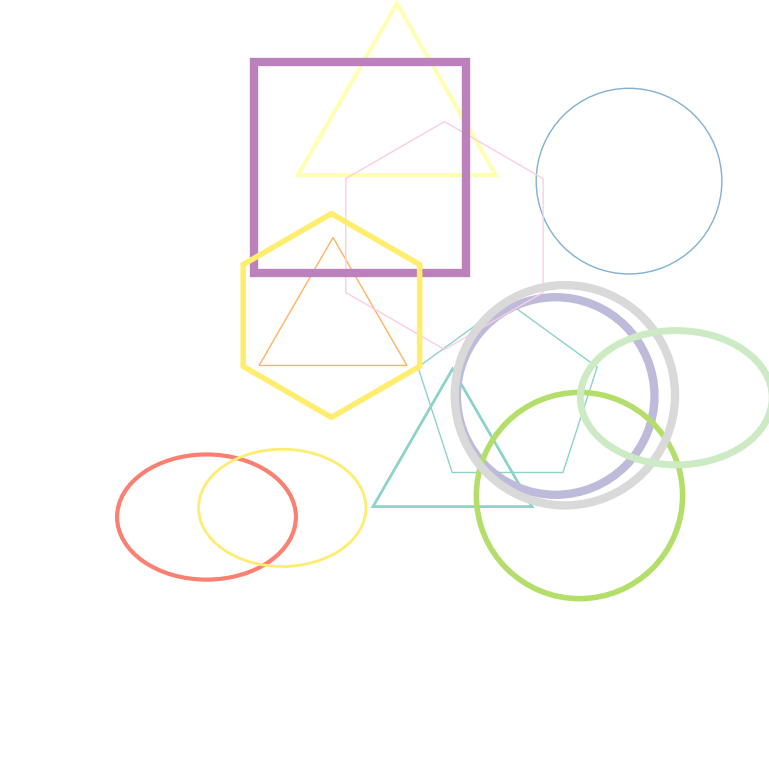[{"shape": "pentagon", "thickness": 0.5, "radius": 0.61, "center": [0.659, 0.485]}, {"shape": "triangle", "thickness": 1, "radius": 0.6, "center": [0.588, 0.402]}, {"shape": "triangle", "thickness": 1.5, "radius": 0.74, "center": [0.515, 0.847]}, {"shape": "circle", "thickness": 3, "radius": 0.64, "center": [0.722, 0.486]}, {"shape": "oval", "thickness": 1.5, "radius": 0.58, "center": [0.268, 0.329]}, {"shape": "circle", "thickness": 0.5, "radius": 0.6, "center": [0.817, 0.765]}, {"shape": "triangle", "thickness": 0.5, "radius": 0.55, "center": [0.432, 0.581]}, {"shape": "circle", "thickness": 2, "radius": 0.67, "center": [0.753, 0.356]}, {"shape": "hexagon", "thickness": 0.5, "radius": 0.74, "center": [0.577, 0.694]}, {"shape": "circle", "thickness": 3, "radius": 0.72, "center": [0.734, 0.487]}, {"shape": "square", "thickness": 3, "radius": 0.69, "center": [0.467, 0.782]}, {"shape": "oval", "thickness": 2.5, "radius": 0.62, "center": [0.878, 0.483]}, {"shape": "hexagon", "thickness": 2, "radius": 0.66, "center": [0.43, 0.59]}, {"shape": "oval", "thickness": 1, "radius": 0.54, "center": [0.367, 0.34]}]